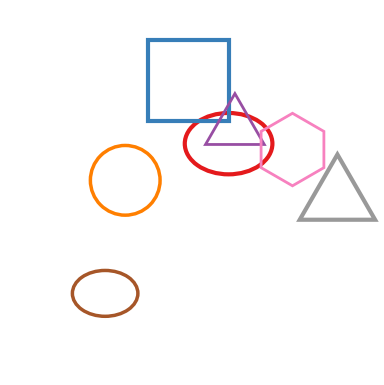[{"shape": "oval", "thickness": 3, "radius": 0.57, "center": [0.594, 0.627]}, {"shape": "square", "thickness": 3, "radius": 0.53, "center": [0.49, 0.791]}, {"shape": "triangle", "thickness": 2, "radius": 0.44, "center": [0.61, 0.669]}, {"shape": "circle", "thickness": 2.5, "radius": 0.45, "center": [0.325, 0.532]}, {"shape": "oval", "thickness": 2.5, "radius": 0.43, "center": [0.273, 0.238]}, {"shape": "hexagon", "thickness": 2, "radius": 0.47, "center": [0.76, 0.612]}, {"shape": "triangle", "thickness": 3, "radius": 0.57, "center": [0.876, 0.486]}]